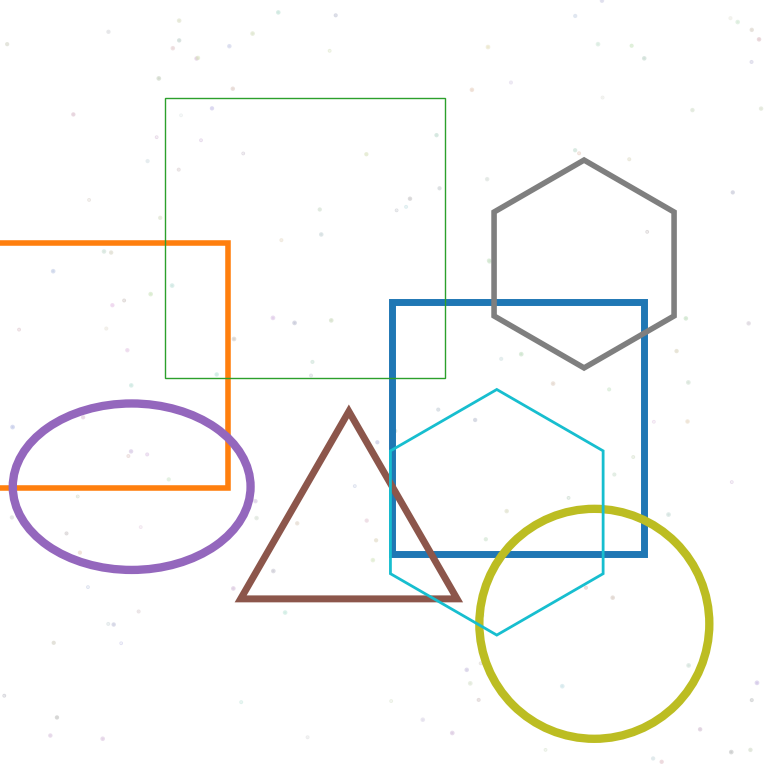[{"shape": "square", "thickness": 2.5, "radius": 0.82, "center": [0.672, 0.444]}, {"shape": "square", "thickness": 2, "radius": 0.8, "center": [0.137, 0.526]}, {"shape": "square", "thickness": 0.5, "radius": 0.91, "center": [0.396, 0.691]}, {"shape": "oval", "thickness": 3, "radius": 0.77, "center": [0.171, 0.368]}, {"shape": "triangle", "thickness": 2.5, "radius": 0.81, "center": [0.453, 0.303]}, {"shape": "hexagon", "thickness": 2, "radius": 0.67, "center": [0.759, 0.657]}, {"shape": "circle", "thickness": 3, "radius": 0.75, "center": [0.772, 0.19]}, {"shape": "hexagon", "thickness": 1, "radius": 0.8, "center": [0.645, 0.335]}]